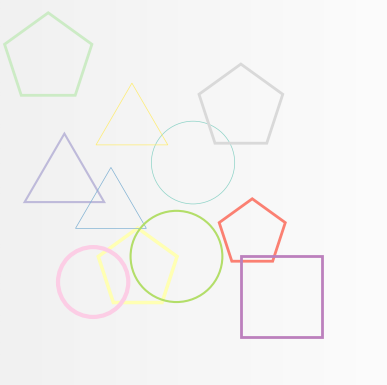[{"shape": "circle", "thickness": 0.5, "radius": 0.54, "center": [0.498, 0.578]}, {"shape": "pentagon", "thickness": 2.5, "radius": 0.53, "center": [0.355, 0.301]}, {"shape": "triangle", "thickness": 1.5, "radius": 0.59, "center": [0.166, 0.534]}, {"shape": "pentagon", "thickness": 2, "radius": 0.45, "center": [0.651, 0.394]}, {"shape": "triangle", "thickness": 0.5, "radius": 0.53, "center": [0.286, 0.46]}, {"shape": "circle", "thickness": 1.5, "radius": 0.59, "center": [0.455, 0.334]}, {"shape": "circle", "thickness": 3, "radius": 0.45, "center": [0.24, 0.267]}, {"shape": "pentagon", "thickness": 2, "radius": 0.57, "center": [0.622, 0.72]}, {"shape": "square", "thickness": 2, "radius": 0.53, "center": [0.726, 0.231]}, {"shape": "pentagon", "thickness": 2, "radius": 0.59, "center": [0.124, 0.848]}, {"shape": "triangle", "thickness": 0.5, "radius": 0.53, "center": [0.34, 0.677]}]